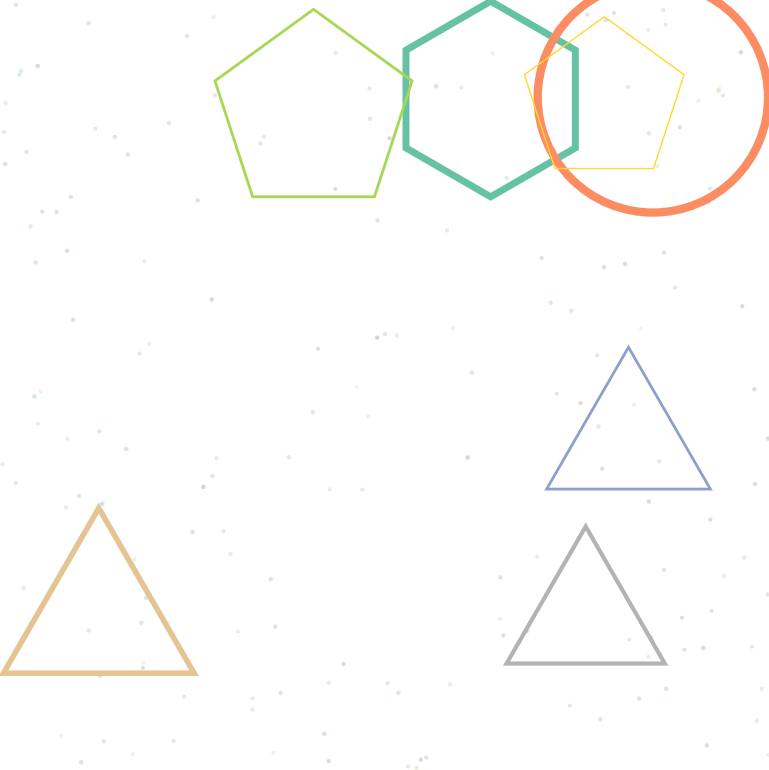[{"shape": "hexagon", "thickness": 2.5, "radius": 0.63, "center": [0.637, 0.871]}, {"shape": "circle", "thickness": 3, "radius": 0.75, "center": [0.848, 0.874]}, {"shape": "triangle", "thickness": 1, "radius": 0.61, "center": [0.816, 0.426]}, {"shape": "pentagon", "thickness": 1, "radius": 0.67, "center": [0.407, 0.853]}, {"shape": "pentagon", "thickness": 0.5, "radius": 0.54, "center": [0.785, 0.869]}, {"shape": "triangle", "thickness": 2, "radius": 0.71, "center": [0.128, 0.197]}, {"shape": "triangle", "thickness": 1.5, "radius": 0.59, "center": [0.761, 0.198]}]